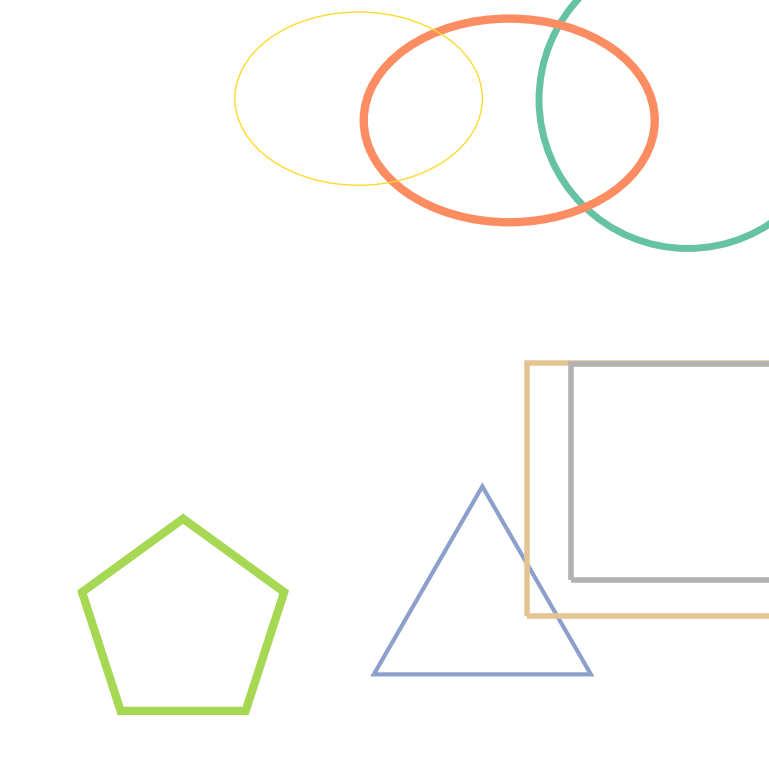[{"shape": "circle", "thickness": 2.5, "radius": 0.97, "center": [0.893, 0.87]}, {"shape": "oval", "thickness": 3, "radius": 0.94, "center": [0.661, 0.844]}, {"shape": "triangle", "thickness": 1.5, "radius": 0.81, "center": [0.626, 0.206]}, {"shape": "pentagon", "thickness": 3, "radius": 0.69, "center": [0.238, 0.188]}, {"shape": "oval", "thickness": 0.5, "radius": 0.8, "center": [0.466, 0.872]}, {"shape": "square", "thickness": 2, "radius": 0.82, "center": [0.849, 0.364]}, {"shape": "square", "thickness": 2, "radius": 0.7, "center": [0.881, 0.387]}]